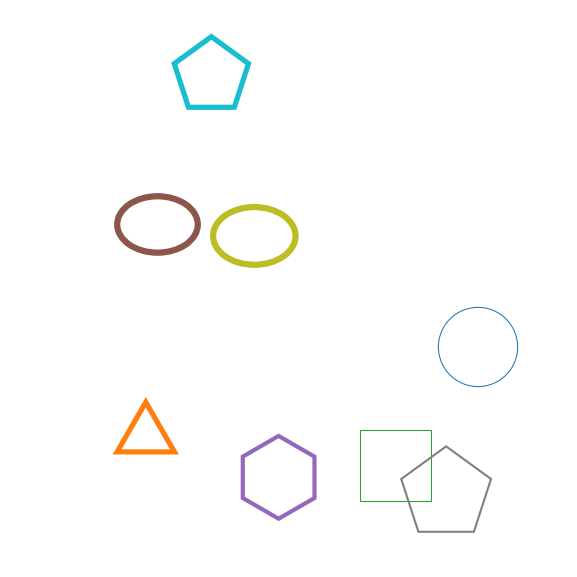[{"shape": "circle", "thickness": 0.5, "radius": 0.34, "center": [0.828, 0.398]}, {"shape": "triangle", "thickness": 2.5, "radius": 0.29, "center": [0.252, 0.245]}, {"shape": "square", "thickness": 0.5, "radius": 0.3, "center": [0.685, 0.193]}, {"shape": "hexagon", "thickness": 2, "radius": 0.36, "center": [0.482, 0.173]}, {"shape": "oval", "thickness": 3, "radius": 0.35, "center": [0.273, 0.61]}, {"shape": "pentagon", "thickness": 1, "radius": 0.41, "center": [0.773, 0.144]}, {"shape": "oval", "thickness": 3, "radius": 0.36, "center": [0.44, 0.591]}, {"shape": "pentagon", "thickness": 2.5, "radius": 0.34, "center": [0.366, 0.868]}]